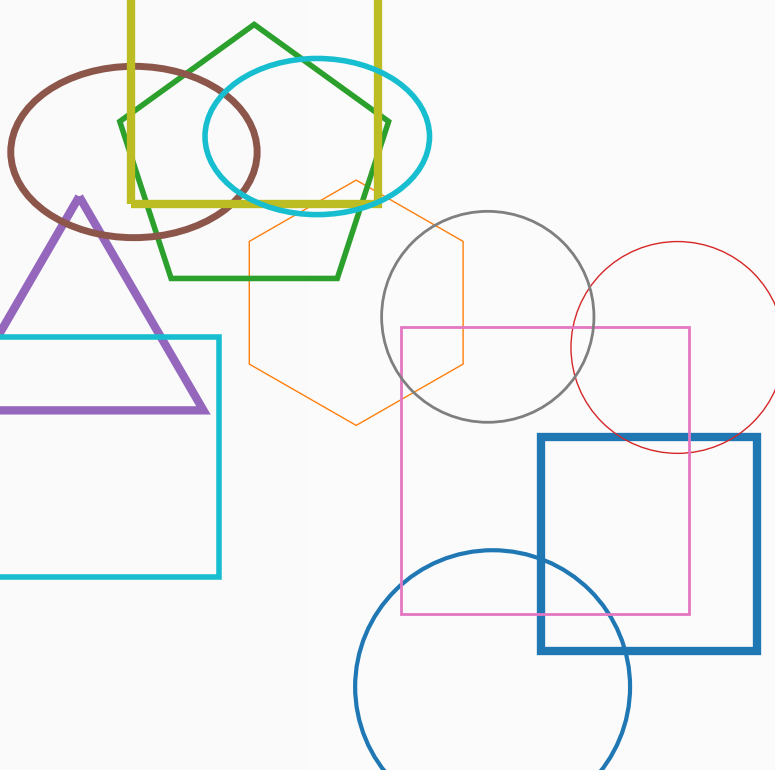[{"shape": "square", "thickness": 3, "radius": 0.7, "center": [0.838, 0.294]}, {"shape": "circle", "thickness": 1.5, "radius": 0.89, "center": [0.636, 0.108]}, {"shape": "hexagon", "thickness": 0.5, "radius": 0.8, "center": [0.46, 0.607]}, {"shape": "pentagon", "thickness": 2, "radius": 0.91, "center": [0.328, 0.786]}, {"shape": "circle", "thickness": 0.5, "radius": 0.69, "center": [0.874, 0.549]}, {"shape": "triangle", "thickness": 3, "radius": 0.93, "center": [0.102, 0.56]}, {"shape": "oval", "thickness": 2.5, "radius": 0.79, "center": [0.173, 0.803]}, {"shape": "square", "thickness": 1, "radius": 0.93, "center": [0.704, 0.389]}, {"shape": "circle", "thickness": 1, "radius": 0.68, "center": [0.629, 0.589]}, {"shape": "square", "thickness": 3, "radius": 0.8, "center": [0.328, 0.894]}, {"shape": "oval", "thickness": 2, "radius": 0.72, "center": [0.409, 0.823]}, {"shape": "square", "thickness": 2, "radius": 0.78, "center": [0.126, 0.407]}]